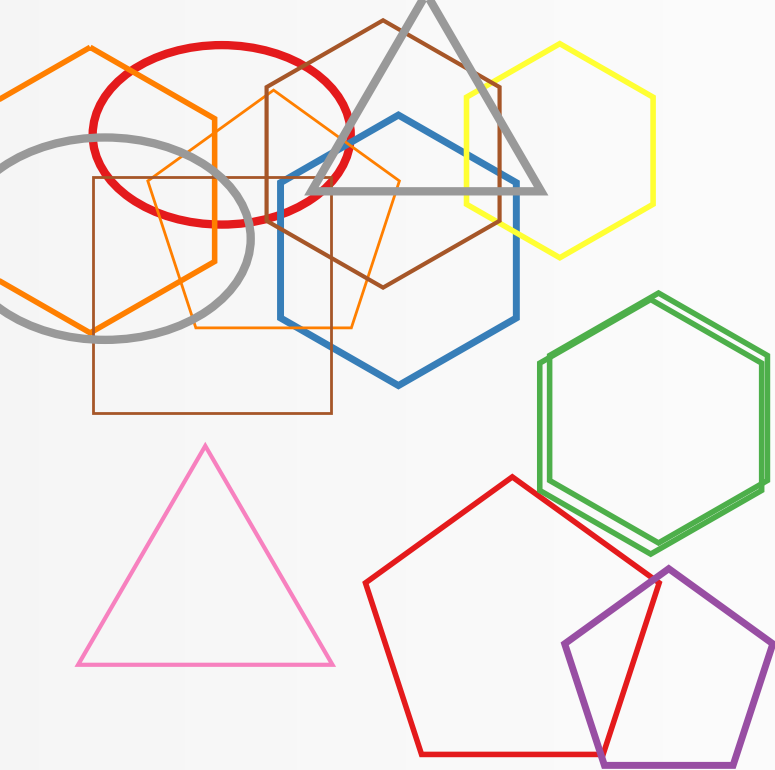[{"shape": "pentagon", "thickness": 2, "radius": 1.0, "center": [0.661, 0.181]}, {"shape": "oval", "thickness": 3, "radius": 0.83, "center": [0.286, 0.825]}, {"shape": "hexagon", "thickness": 2.5, "radius": 0.88, "center": [0.514, 0.675]}, {"shape": "hexagon", "thickness": 2, "radius": 0.81, "center": [0.85, 0.457]}, {"shape": "hexagon", "thickness": 2, "radius": 0.83, "center": [0.84, 0.446]}, {"shape": "pentagon", "thickness": 2.5, "radius": 0.71, "center": [0.863, 0.12]}, {"shape": "hexagon", "thickness": 2, "radius": 0.93, "center": [0.116, 0.753]}, {"shape": "pentagon", "thickness": 1, "radius": 0.85, "center": [0.353, 0.712]}, {"shape": "hexagon", "thickness": 2, "radius": 0.7, "center": [0.722, 0.804]}, {"shape": "hexagon", "thickness": 1.5, "radius": 0.87, "center": [0.494, 0.8]}, {"shape": "square", "thickness": 1, "radius": 0.77, "center": [0.274, 0.617]}, {"shape": "triangle", "thickness": 1.5, "radius": 0.95, "center": [0.265, 0.231]}, {"shape": "triangle", "thickness": 3, "radius": 0.86, "center": [0.55, 0.837]}, {"shape": "oval", "thickness": 3, "radius": 0.94, "center": [0.136, 0.69]}]